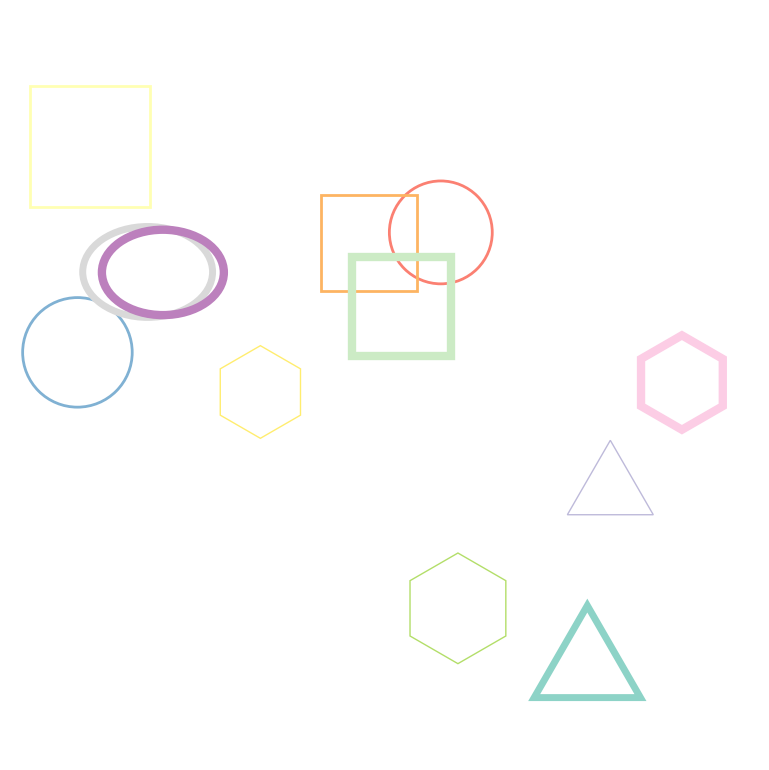[{"shape": "triangle", "thickness": 2.5, "radius": 0.4, "center": [0.763, 0.134]}, {"shape": "square", "thickness": 1, "radius": 0.39, "center": [0.117, 0.81]}, {"shape": "triangle", "thickness": 0.5, "radius": 0.32, "center": [0.793, 0.364]}, {"shape": "circle", "thickness": 1, "radius": 0.33, "center": [0.572, 0.698]}, {"shape": "circle", "thickness": 1, "radius": 0.36, "center": [0.101, 0.542]}, {"shape": "square", "thickness": 1, "radius": 0.31, "center": [0.479, 0.684]}, {"shape": "hexagon", "thickness": 0.5, "radius": 0.36, "center": [0.595, 0.21]}, {"shape": "hexagon", "thickness": 3, "radius": 0.31, "center": [0.886, 0.503]}, {"shape": "oval", "thickness": 2.5, "radius": 0.42, "center": [0.192, 0.647]}, {"shape": "oval", "thickness": 3, "radius": 0.4, "center": [0.212, 0.646]}, {"shape": "square", "thickness": 3, "radius": 0.32, "center": [0.521, 0.602]}, {"shape": "hexagon", "thickness": 0.5, "radius": 0.3, "center": [0.338, 0.491]}]